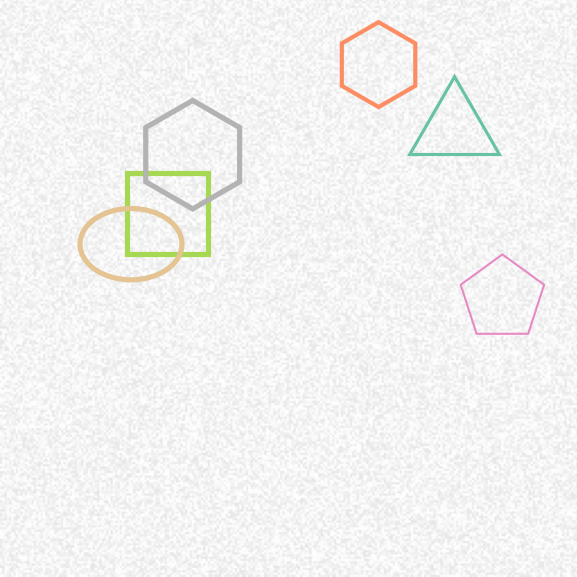[{"shape": "triangle", "thickness": 1.5, "radius": 0.45, "center": [0.787, 0.776]}, {"shape": "hexagon", "thickness": 2, "radius": 0.37, "center": [0.656, 0.887]}, {"shape": "pentagon", "thickness": 1, "radius": 0.38, "center": [0.87, 0.483]}, {"shape": "square", "thickness": 2.5, "radius": 0.35, "center": [0.29, 0.63]}, {"shape": "oval", "thickness": 2.5, "radius": 0.44, "center": [0.227, 0.576]}, {"shape": "hexagon", "thickness": 2.5, "radius": 0.47, "center": [0.334, 0.731]}]